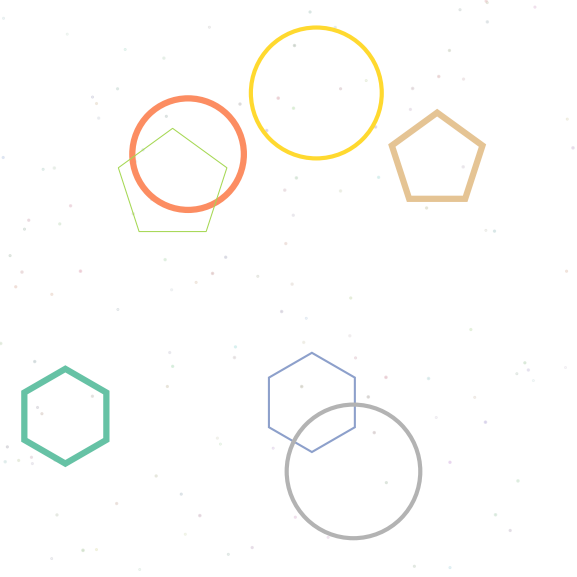[{"shape": "hexagon", "thickness": 3, "radius": 0.41, "center": [0.113, 0.278]}, {"shape": "circle", "thickness": 3, "radius": 0.48, "center": [0.326, 0.732]}, {"shape": "hexagon", "thickness": 1, "radius": 0.43, "center": [0.54, 0.302]}, {"shape": "pentagon", "thickness": 0.5, "radius": 0.49, "center": [0.299, 0.678]}, {"shape": "circle", "thickness": 2, "radius": 0.57, "center": [0.548, 0.838]}, {"shape": "pentagon", "thickness": 3, "radius": 0.41, "center": [0.757, 0.722]}, {"shape": "circle", "thickness": 2, "radius": 0.58, "center": [0.612, 0.183]}]